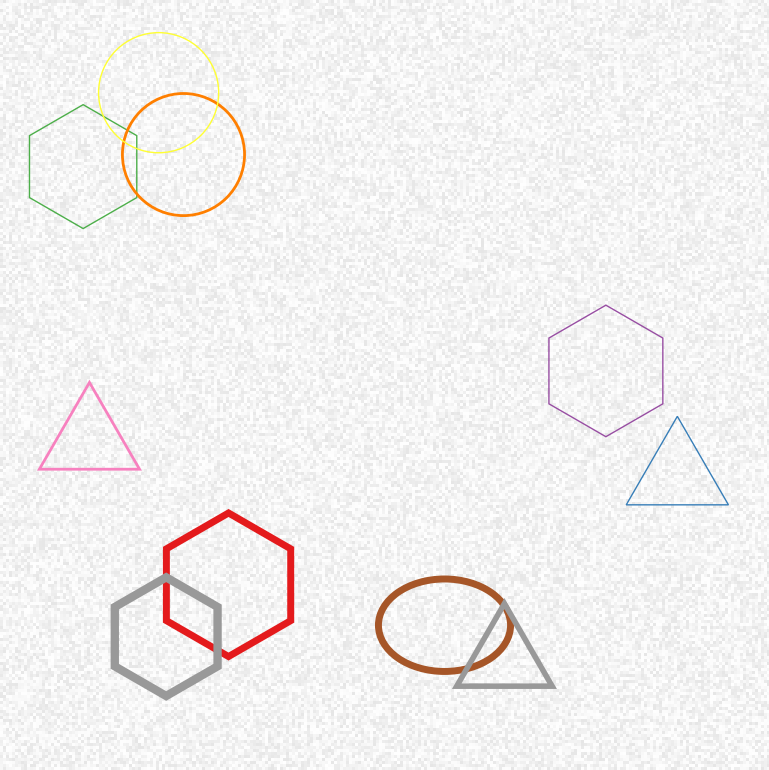[{"shape": "hexagon", "thickness": 2.5, "radius": 0.47, "center": [0.297, 0.241]}, {"shape": "triangle", "thickness": 0.5, "radius": 0.38, "center": [0.88, 0.383]}, {"shape": "hexagon", "thickness": 0.5, "radius": 0.4, "center": [0.108, 0.784]}, {"shape": "hexagon", "thickness": 0.5, "radius": 0.43, "center": [0.787, 0.518]}, {"shape": "circle", "thickness": 1, "radius": 0.4, "center": [0.238, 0.799]}, {"shape": "circle", "thickness": 0.5, "radius": 0.39, "center": [0.206, 0.88]}, {"shape": "oval", "thickness": 2.5, "radius": 0.43, "center": [0.577, 0.188]}, {"shape": "triangle", "thickness": 1, "radius": 0.38, "center": [0.116, 0.428]}, {"shape": "hexagon", "thickness": 3, "radius": 0.39, "center": [0.216, 0.173]}, {"shape": "triangle", "thickness": 2, "radius": 0.36, "center": [0.655, 0.145]}]